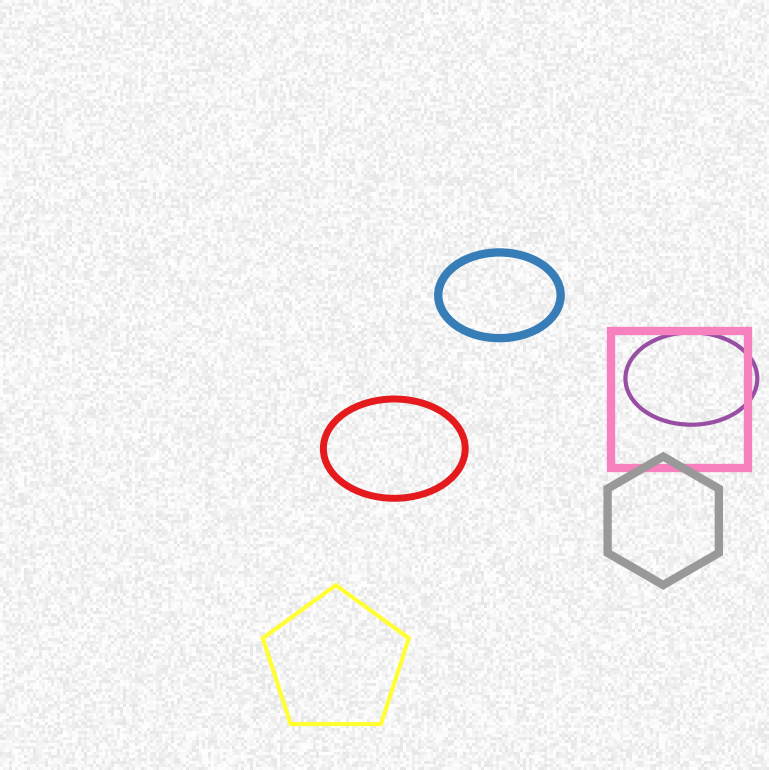[{"shape": "oval", "thickness": 2.5, "radius": 0.46, "center": [0.512, 0.417]}, {"shape": "oval", "thickness": 3, "radius": 0.4, "center": [0.649, 0.617]}, {"shape": "oval", "thickness": 1.5, "radius": 0.43, "center": [0.898, 0.508]}, {"shape": "pentagon", "thickness": 1.5, "radius": 0.5, "center": [0.436, 0.14]}, {"shape": "square", "thickness": 3, "radius": 0.45, "center": [0.882, 0.481]}, {"shape": "hexagon", "thickness": 3, "radius": 0.42, "center": [0.861, 0.324]}]